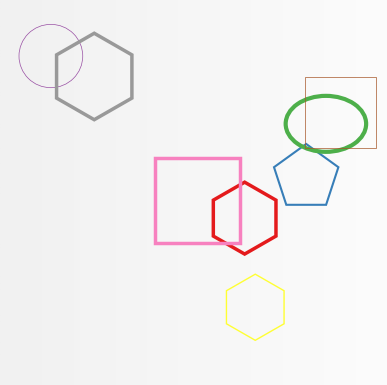[{"shape": "hexagon", "thickness": 2.5, "radius": 0.47, "center": [0.631, 0.433]}, {"shape": "pentagon", "thickness": 1.5, "radius": 0.44, "center": [0.79, 0.539]}, {"shape": "oval", "thickness": 3, "radius": 0.52, "center": [0.841, 0.678]}, {"shape": "circle", "thickness": 0.5, "radius": 0.41, "center": [0.131, 0.854]}, {"shape": "hexagon", "thickness": 1, "radius": 0.43, "center": [0.659, 0.202]}, {"shape": "square", "thickness": 0.5, "radius": 0.46, "center": [0.879, 0.707]}, {"shape": "square", "thickness": 2.5, "radius": 0.55, "center": [0.511, 0.479]}, {"shape": "hexagon", "thickness": 2.5, "radius": 0.56, "center": [0.243, 0.801]}]